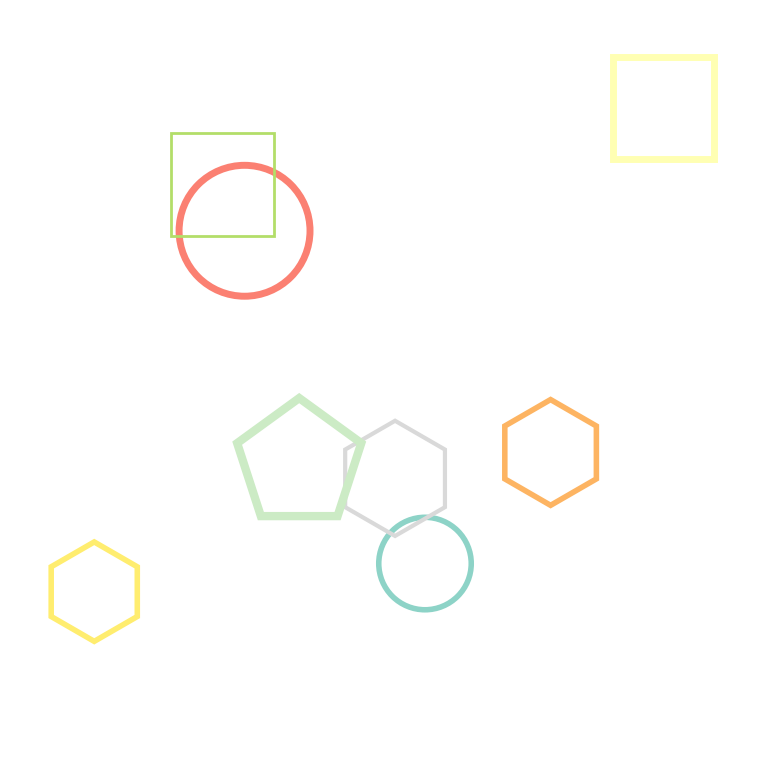[{"shape": "circle", "thickness": 2, "radius": 0.3, "center": [0.552, 0.268]}, {"shape": "square", "thickness": 2.5, "radius": 0.33, "center": [0.862, 0.86]}, {"shape": "circle", "thickness": 2.5, "radius": 0.43, "center": [0.318, 0.7]}, {"shape": "hexagon", "thickness": 2, "radius": 0.34, "center": [0.715, 0.412]}, {"shape": "square", "thickness": 1, "radius": 0.33, "center": [0.289, 0.76]}, {"shape": "hexagon", "thickness": 1.5, "radius": 0.37, "center": [0.513, 0.379]}, {"shape": "pentagon", "thickness": 3, "radius": 0.42, "center": [0.389, 0.398]}, {"shape": "hexagon", "thickness": 2, "radius": 0.32, "center": [0.122, 0.232]}]